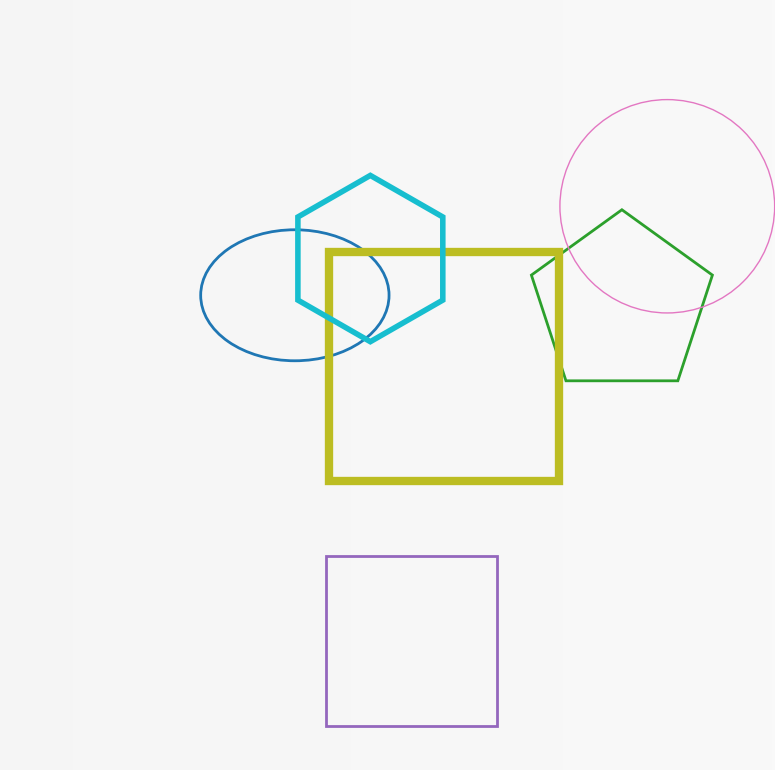[{"shape": "oval", "thickness": 1, "radius": 0.61, "center": [0.38, 0.617]}, {"shape": "pentagon", "thickness": 1, "radius": 0.61, "center": [0.802, 0.605]}, {"shape": "square", "thickness": 1, "radius": 0.55, "center": [0.531, 0.167]}, {"shape": "circle", "thickness": 0.5, "radius": 0.69, "center": [0.861, 0.732]}, {"shape": "square", "thickness": 3, "radius": 0.74, "center": [0.572, 0.524]}, {"shape": "hexagon", "thickness": 2, "radius": 0.54, "center": [0.478, 0.664]}]